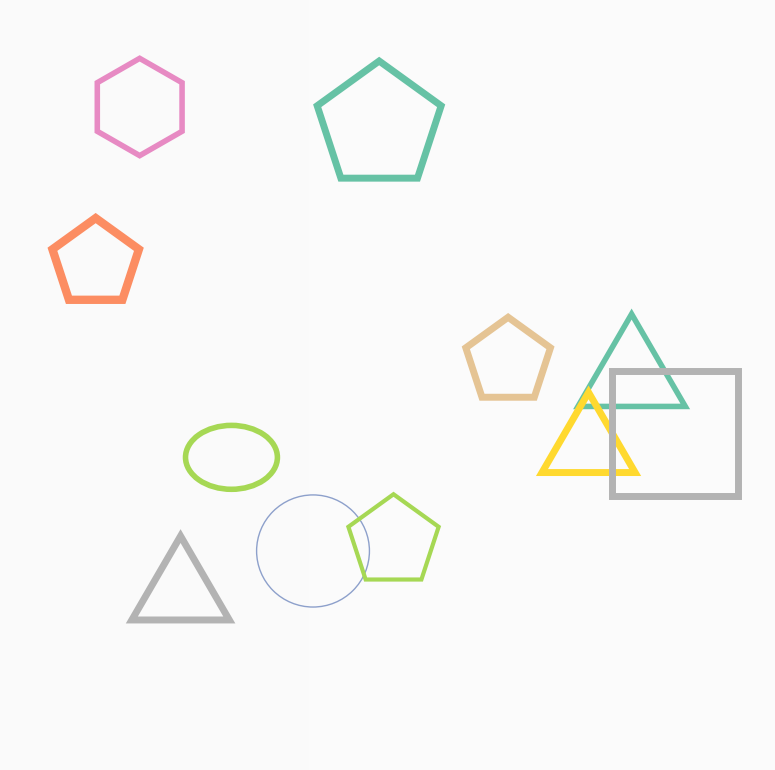[{"shape": "triangle", "thickness": 2, "radius": 0.4, "center": [0.815, 0.512]}, {"shape": "pentagon", "thickness": 2.5, "radius": 0.42, "center": [0.489, 0.837]}, {"shape": "pentagon", "thickness": 3, "radius": 0.29, "center": [0.123, 0.658]}, {"shape": "circle", "thickness": 0.5, "radius": 0.36, "center": [0.404, 0.284]}, {"shape": "hexagon", "thickness": 2, "radius": 0.32, "center": [0.18, 0.861]}, {"shape": "pentagon", "thickness": 1.5, "radius": 0.31, "center": [0.508, 0.297]}, {"shape": "oval", "thickness": 2, "radius": 0.3, "center": [0.299, 0.406]}, {"shape": "triangle", "thickness": 2.5, "radius": 0.35, "center": [0.759, 0.421]}, {"shape": "pentagon", "thickness": 2.5, "radius": 0.29, "center": [0.656, 0.531]}, {"shape": "triangle", "thickness": 2.5, "radius": 0.36, "center": [0.233, 0.231]}, {"shape": "square", "thickness": 2.5, "radius": 0.41, "center": [0.871, 0.437]}]